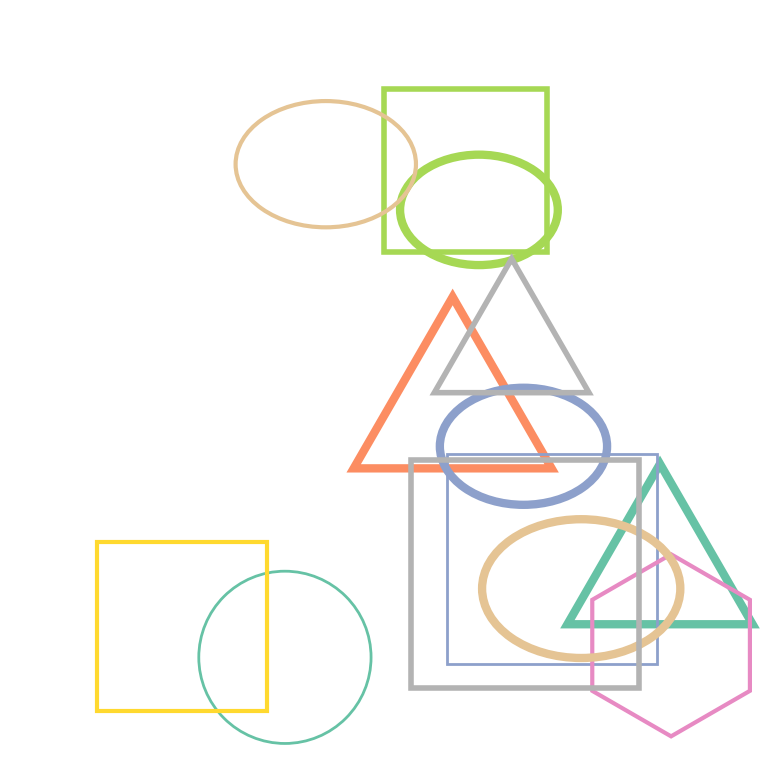[{"shape": "triangle", "thickness": 3, "radius": 0.69, "center": [0.857, 0.259]}, {"shape": "circle", "thickness": 1, "radius": 0.56, "center": [0.37, 0.146]}, {"shape": "triangle", "thickness": 3, "radius": 0.74, "center": [0.588, 0.466]}, {"shape": "oval", "thickness": 3, "radius": 0.54, "center": [0.68, 0.42]}, {"shape": "square", "thickness": 1, "radius": 0.68, "center": [0.717, 0.274]}, {"shape": "hexagon", "thickness": 1.5, "radius": 0.59, "center": [0.872, 0.162]}, {"shape": "oval", "thickness": 3, "radius": 0.51, "center": [0.622, 0.727]}, {"shape": "square", "thickness": 2, "radius": 0.53, "center": [0.605, 0.779]}, {"shape": "square", "thickness": 1.5, "radius": 0.55, "center": [0.236, 0.186]}, {"shape": "oval", "thickness": 1.5, "radius": 0.59, "center": [0.423, 0.787]}, {"shape": "oval", "thickness": 3, "radius": 0.64, "center": [0.755, 0.236]}, {"shape": "square", "thickness": 2, "radius": 0.74, "center": [0.681, 0.255]}, {"shape": "triangle", "thickness": 2, "radius": 0.58, "center": [0.664, 0.548]}]